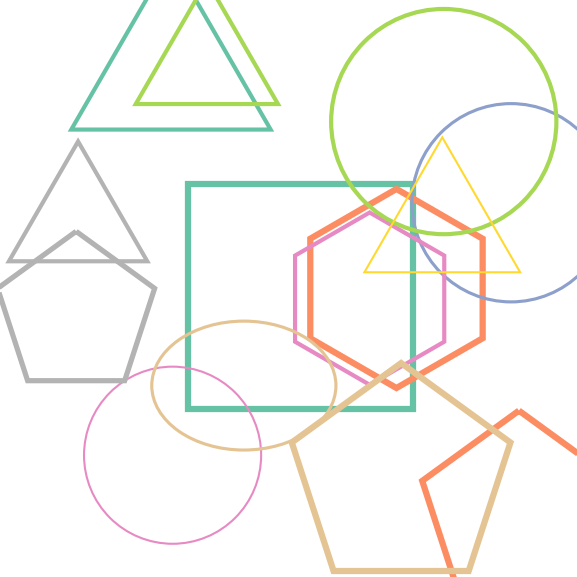[{"shape": "square", "thickness": 3, "radius": 0.98, "center": [0.521, 0.486]}, {"shape": "triangle", "thickness": 2, "radius": 1.0, "center": [0.296, 0.874]}, {"shape": "hexagon", "thickness": 3, "radius": 0.86, "center": [0.687, 0.5]}, {"shape": "pentagon", "thickness": 3, "radius": 0.88, "center": [0.899, 0.112]}, {"shape": "circle", "thickness": 1.5, "radius": 0.86, "center": [0.885, 0.648]}, {"shape": "circle", "thickness": 1, "radius": 0.77, "center": [0.299, 0.211]}, {"shape": "hexagon", "thickness": 2, "radius": 0.75, "center": [0.64, 0.482]}, {"shape": "circle", "thickness": 2, "radius": 0.98, "center": [0.768, 0.789]}, {"shape": "triangle", "thickness": 2, "radius": 0.71, "center": [0.358, 0.89]}, {"shape": "triangle", "thickness": 1, "radius": 0.78, "center": [0.766, 0.606]}, {"shape": "oval", "thickness": 1.5, "radius": 0.8, "center": [0.422, 0.331]}, {"shape": "pentagon", "thickness": 3, "radius": 1.0, "center": [0.695, 0.171]}, {"shape": "triangle", "thickness": 2, "radius": 0.69, "center": [0.135, 0.616]}, {"shape": "pentagon", "thickness": 2.5, "radius": 0.71, "center": [0.132, 0.456]}]